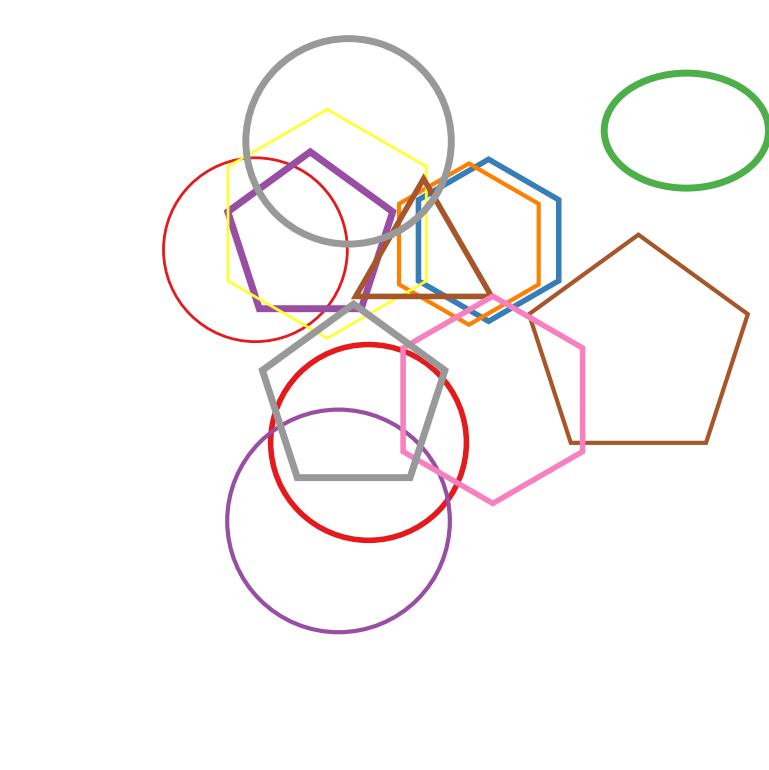[{"shape": "circle", "thickness": 1, "radius": 0.6, "center": [0.332, 0.676]}, {"shape": "circle", "thickness": 2, "radius": 0.64, "center": [0.479, 0.425]}, {"shape": "hexagon", "thickness": 2, "radius": 0.53, "center": [0.635, 0.688]}, {"shape": "oval", "thickness": 2.5, "radius": 0.53, "center": [0.891, 0.83]}, {"shape": "circle", "thickness": 1.5, "radius": 0.72, "center": [0.44, 0.323]}, {"shape": "pentagon", "thickness": 2.5, "radius": 0.56, "center": [0.403, 0.69]}, {"shape": "hexagon", "thickness": 1.5, "radius": 0.52, "center": [0.609, 0.683]}, {"shape": "hexagon", "thickness": 1, "radius": 0.74, "center": [0.425, 0.709]}, {"shape": "triangle", "thickness": 2, "radius": 0.51, "center": [0.55, 0.666]}, {"shape": "pentagon", "thickness": 1.5, "radius": 0.75, "center": [0.829, 0.546]}, {"shape": "hexagon", "thickness": 2, "radius": 0.67, "center": [0.64, 0.481]}, {"shape": "circle", "thickness": 2.5, "radius": 0.67, "center": [0.453, 0.816]}, {"shape": "pentagon", "thickness": 2.5, "radius": 0.62, "center": [0.459, 0.481]}]